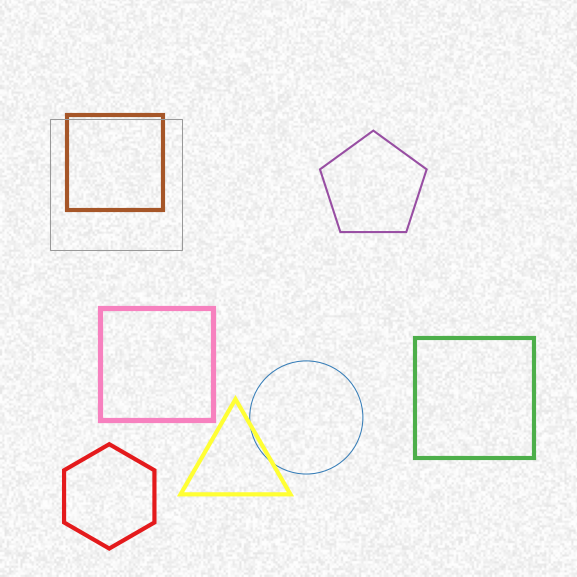[{"shape": "hexagon", "thickness": 2, "radius": 0.45, "center": [0.189, 0.14]}, {"shape": "circle", "thickness": 0.5, "radius": 0.49, "center": [0.53, 0.276]}, {"shape": "square", "thickness": 2, "radius": 0.52, "center": [0.822, 0.31]}, {"shape": "pentagon", "thickness": 1, "radius": 0.49, "center": [0.646, 0.676]}, {"shape": "triangle", "thickness": 2, "radius": 0.55, "center": [0.408, 0.198]}, {"shape": "square", "thickness": 2, "radius": 0.41, "center": [0.199, 0.718]}, {"shape": "square", "thickness": 2.5, "radius": 0.49, "center": [0.27, 0.369]}, {"shape": "square", "thickness": 0.5, "radius": 0.57, "center": [0.201, 0.68]}]